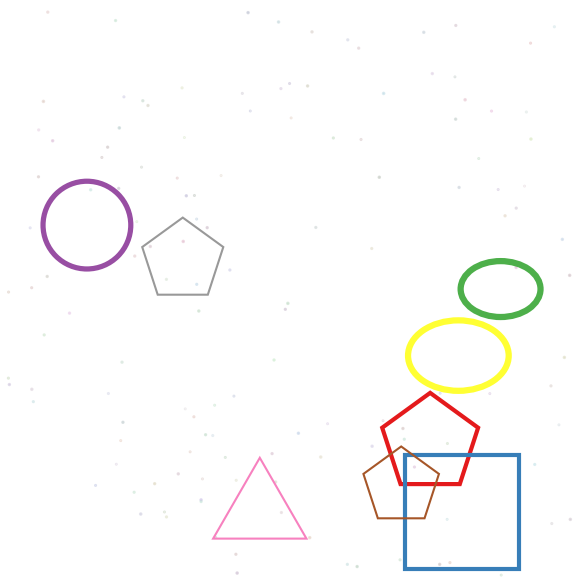[{"shape": "pentagon", "thickness": 2, "radius": 0.44, "center": [0.745, 0.232]}, {"shape": "square", "thickness": 2, "radius": 0.49, "center": [0.8, 0.112]}, {"shape": "oval", "thickness": 3, "radius": 0.35, "center": [0.867, 0.499]}, {"shape": "circle", "thickness": 2.5, "radius": 0.38, "center": [0.15, 0.609]}, {"shape": "oval", "thickness": 3, "radius": 0.44, "center": [0.794, 0.383]}, {"shape": "pentagon", "thickness": 1, "radius": 0.34, "center": [0.695, 0.157]}, {"shape": "triangle", "thickness": 1, "radius": 0.47, "center": [0.45, 0.113]}, {"shape": "pentagon", "thickness": 1, "radius": 0.37, "center": [0.316, 0.549]}]